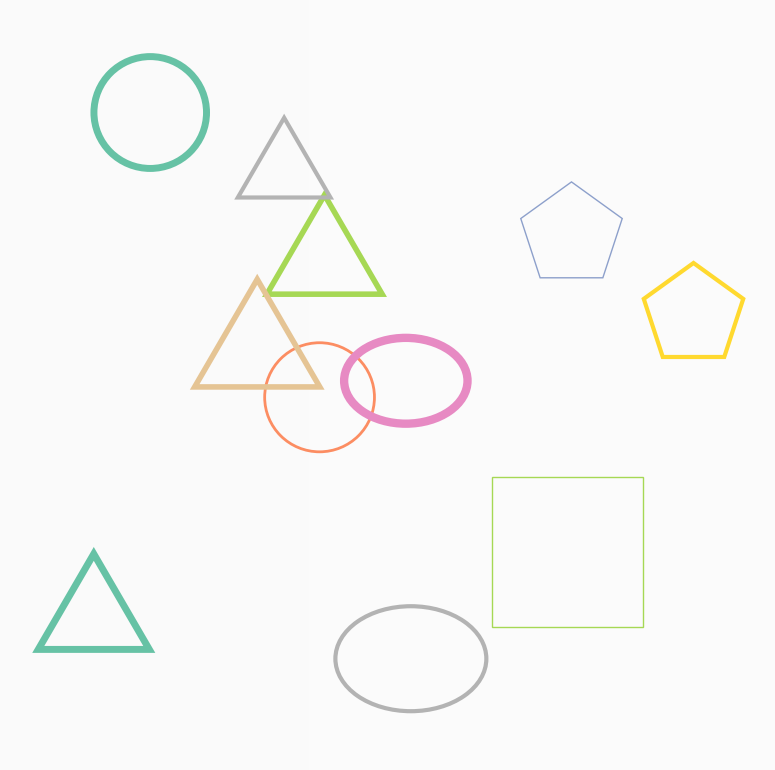[{"shape": "triangle", "thickness": 2.5, "radius": 0.41, "center": [0.121, 0.198]}, {"shape": "circle", "thickness": 2.5, "radius": 0.36, "center": [0.194, 0.854]}, {"shape": "circle", "thickness": 1, "radius": 0.35, "center": [0.412, 0.484]}, {"shape": "pentagon", "thickness": 0.5, "radius": 0.34, "center": [0.737, 0.695]}, {"shape": "oval", "thickness": 3, "radius": 0.4, "center": [0.524, 0.505]}, {"shape": "square", "thickness": 0.5, "radius": 0.49, "center": [0.732, 0.283]}, {"shape": "triangle", "thickness": 2, "radius": 0.43, "center": [0.419, 0.661]}, {"shape": "pentagon", "thickness": 1.5, "radius": 0.34, "center": [0.895, 0.591]}, {"shape": "triangle", "thickness": 2, "radius": 0.47, "center": [0.332, 0.544]}, {"shape": "oval", "thickness": 1.5, "radius": 0.49, "center": [0.53, 0.145]}, {"shape": "triangle", "thickness": 1.5, "radius": 0.34, "center": [0.367, 0.778]}]